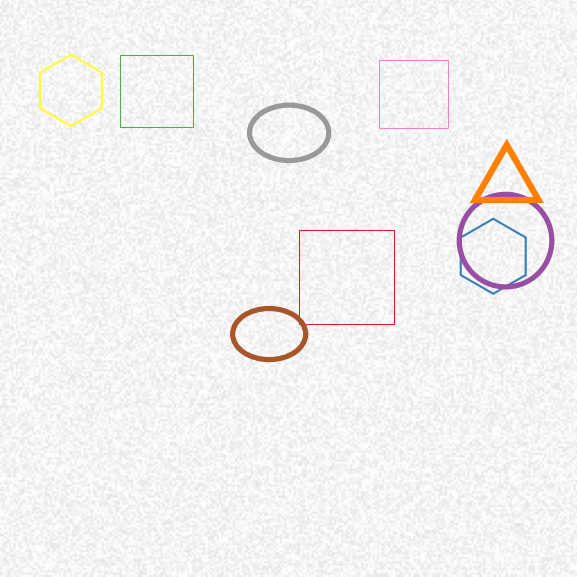[{"shape": "square", "thickness": 0.5, "radius": 0.41, "center": [0.6, 0.519]}, {"shape": "hexagon", "thickness": 1, "radius": 0.32, "center": [0.854, 0.555]}, {"shape": "square", "thickness": 0.5, "radius": 0.31, "center": [0.271, 0.841]}, {"shape": "circle", "thickness": 2.5, "radius": 0.4, "center": [0.875, 0.582]}, {"shape": "triangle", "thickness": 3, "radius": 0.32, "center": [0.877, 0.685]}, {"shape": "hexagon", "thickness": 1, "radius": 0.31, "center": [0.123, 0.842]}, {"shape": "oval", "thickness": 2.5, "radius": 0.32, "center": [0.466, 0.421]}, {"shape": "square", "thickness": 0.5, "radius": 0.3, "center": [0.716, 0.836]}, {"shape": "oval", "thickness": 2.5, "radius": 0.34, "center": [0.501, 0.769]}]